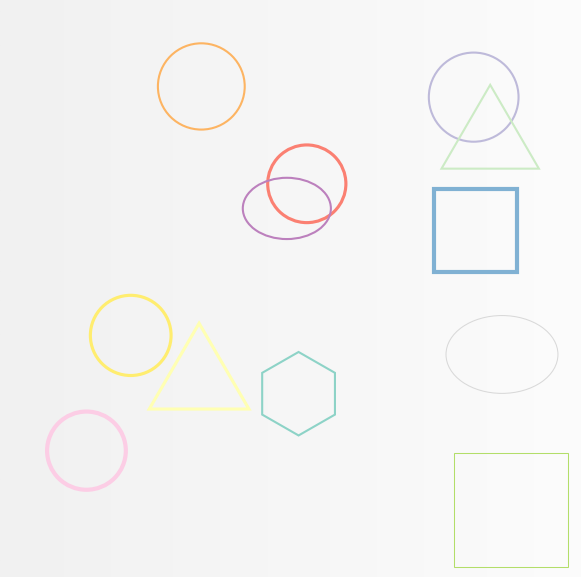[{"shape": "hexagon", "thickness": 1, "radius": 0.36, "center": [0.514, 0.317]}, {"shape": "triangle", "thickness": 1.5, "radius": 0.5, "center": [0.343, 0.34]}, {"shape": "circle", "thickness": 1, "radius": 0.39, "center": [0.815, 0.831]}, {"shape": "circle", "thickness": 1.5, "radius": 0.34, "center": [0.528, 0.681]}, {"shape": "square", "thickness": 2, "radius": 0.36, "center": [0.818, 0.6]}, {"shape": "circle", "thickness": 1, "radius": 0.37, "center": [0.346, 0.849]}, {"shape": "square", "thickness": 0.5, "radius": 0.49, "center": [0.879, 0.116]}, {"shape": "circle", "thickness": 2, "radius": 0.34, "center": [0.149, 0.219]}, {"shape": "oval", "thickness": 0.5, "radius": 0.48, "center": [0.864, 0.385]}, {"shape": "oval", "thickness": 1, "radius": 0.38, "center": [0.493, 0.638]}, {"shape": "triangle", "thickness": 1, "radius": 0.48, "center": [0.843, 0.755]}, {"shape": "circle", "thickness": 1.5, "radius": 0.35, "center": [0.225, 0.418]}]